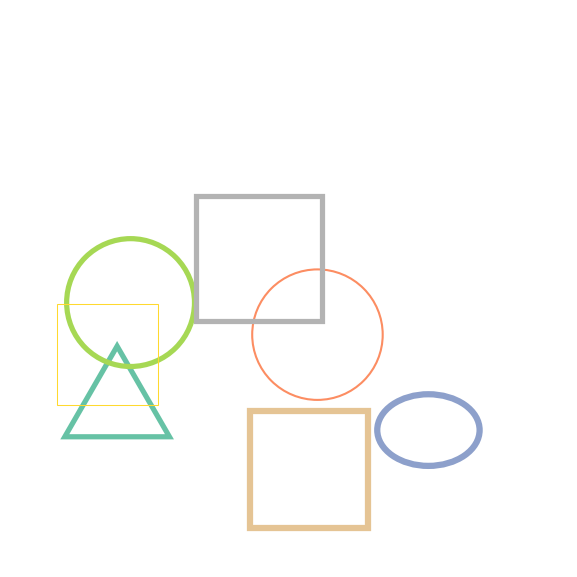[{"shape": "triangle", "thickness": 2.5, "radius": 0.52, "center": [0.203, 0.295]}, {"shape": "circle", "thickness": 1, "radius": 0.56, "center": [0.55, 0.42]}, {"shape": "oval", "thickness": 3, "radius": 0.44, "center": [0.742, 0.254]}, {"shape": "circle", "thickness": 2.5, "radius": 0.55, "center": [0.226, 0.475]}, {"shape": "square", "thickness": 0.5, "radius": 0.44, "center": [0.186, 0.385]}, {"shape": "square", "thickness": 3, "radius": 0.51, "center": [0.535, 0.186]}, {"shape": "square", "thickness": 2.5, "radius": 0.54, "center": [0.449, 0.552]}]